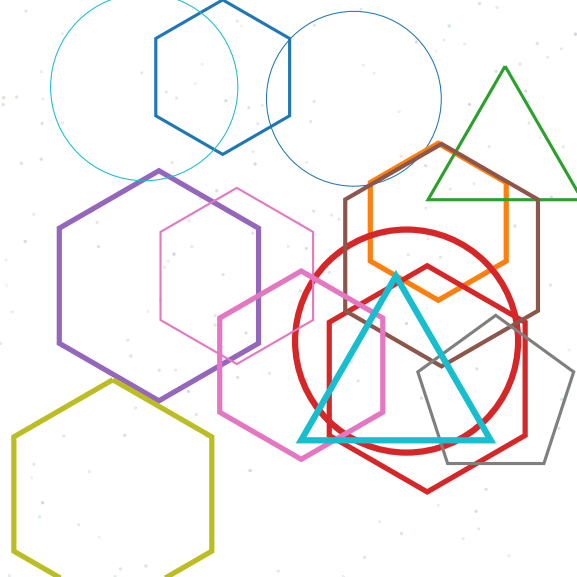[{"shape": "hexagon", "thickness": 1.5, "radius": 0.67, "center": [0.386, 0.866]}, {"shape": "circle", "thickness": 0.5, "radius": 0.76, "center": [0.613, 0.828]}, {"shape": "hexagon", "thickness": 2.5, "radius": 0.68, "center": [0.759, 0.615]}, {"shape": "triangle", "thickness": 1.5, "radius": 0.77, "center": [0.875, 0.73]}, {"shape": "circle", "thickness": 3, "radius": 0.97, "center": [0.704, 0.409]}, {"shape": "hexagon", "thickness": 2.5, "radius": 0.98, "center": [0.74, 0.343]}, {"shape": "hexagon", "thickness": 2.5, "radius": 1.0, "center": [0.275, 0.504]}, {"shape": "hexagon", "thickness": 2, "radius": 0.96, "center": [0.765, 0.557]}, {"shape": "hexagon", "thickness": 2.5, "radius": 0.82, "center": [0.522, 0.367]}, {"shape": "hexagon", "thickness": 1, "radius": 0.76, "center": [0.41, 0.521]}, {"shape": "pentagon", "thickness": 1.5, "radius": 0.71, "center": [0.858, 0.311]}, {"shape": "hexagon", "thickness": 2.5, "radius": 0.99, "center": [0.195, 0.144]}, {"shape": "triangle", "thickness": 3, "radius": 0.95, "center": [0.686, 0.331]}, {"shape": "circle", "thickness": 0.5, "radius": 0.81, "center": [0.25, 0.848]}]